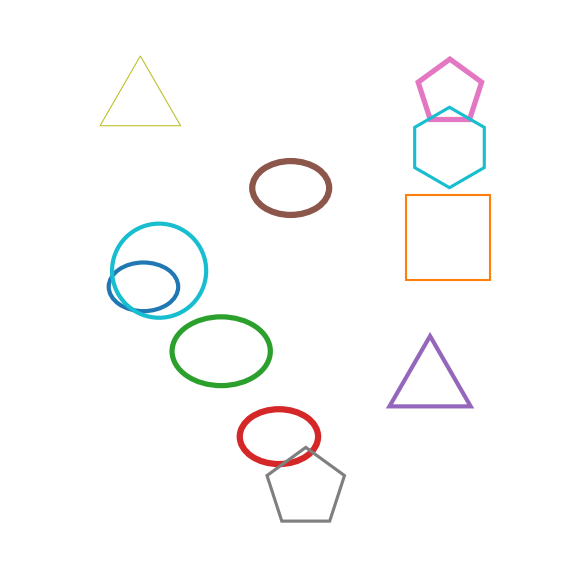[{"shape": "oval", "thickness": 2, "radius": 0.3, "center": [0.248, 0.502]}, {"shape": "square", "thickness": 1, "radius": 0.37, "center": [0.776, 0.588]}, {"shape": "oval", "thickness": 2.5, "radius": 0.43, "center": [0.383, 0.391]}, {"shape": "oval", "thickness": 3, "radius": 0.34, "center": [0.483, 0.243]}, {"shape": "triangle", "thickness": 2, "radius": 0.41, "center": [0.745, 0.336]}, {"shape": "oval", "thickness": 3, "radius": 0.33, "center": [0.503, 0.674]}, {"shape": "pentagon", "thickness": 2.5, "radius": 0.29, "center": [0.779, 0.839]}, {"shape": "pentagon", "thickness": 1.5, "radius": 0.35, "center": [0.529, 0.154]}, {"shape": "triangle", "thickness": 0.5, "radius": 0.4, "center": [0.243, 0.822]}, {"shape": "circle", "thickness": 2, "radius": 0.41, "center": [0.276, 0.53]}, {"shape": "hexagon", "thickness": 1.5, "radius": 0.35, "center": [0.778, 0.744]}]